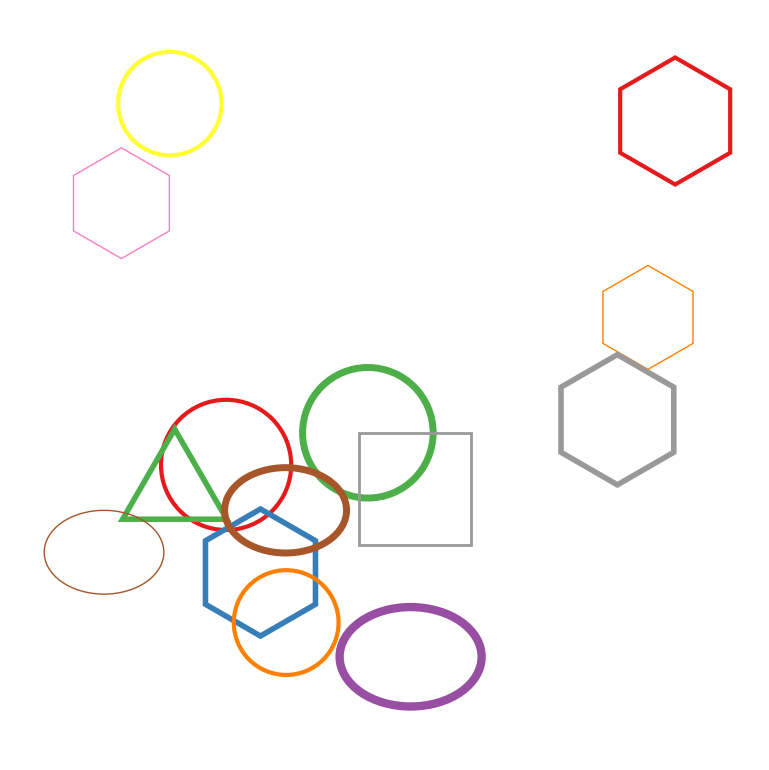[{"shape": "circle", "thickness": 1.5, "radius": 0.42, "center": [0.294, 0.396]}, {"shape": "hexagon", "thickness": 1.5, "radius": 0.41, "center": [0.877, 0.843]}, {"shape": "hexagon", "thickness": 2, "radius": 0.41, "center": [0.338, 0.256]}, {"shape": "circle", "thickness": 2.5, "radius": 0.42, "center": [0.478, 0.438]}, {"shape": "triangle", "thickness": 2, "radius": 0.39, "center": [0.227, 0.365]}, {"shape": "oval", "thickness": 3, "radius": 0.46, "center": [0.533, 0.147]}, {"shape": "circle", "thickness": 1.5, "radius": 0.34, "center": [0.372, 0.191]}, {"shape": "hexagon", "thickness": 0.5, "radius": 0.34, "center": [0.842, 0.588]}, {"shape": "circle", "thickness": 1.5, "radius": 0.34, "center": [0.221, 0.865]}, {"shape": "oval", "thickness": 2.5, "radius": 0.4, "center": [0.371, 0.337]}, {"shape": "oval", "thickness": 0.5, "radius": 0.39, "center": [0.135, 0.283]}, {"shape": "hexagon", "thickness": 0.5, "radius": 0.36, "center": [0.158, 0.736]}, {"shape": "square", "thickness": 1, "radius": 0.36, "center": [0.539, 0.365]}, {"shape": "hexagon", "thickness": 2, "radius": 0.42, "center": [0.802, 0.455]}]